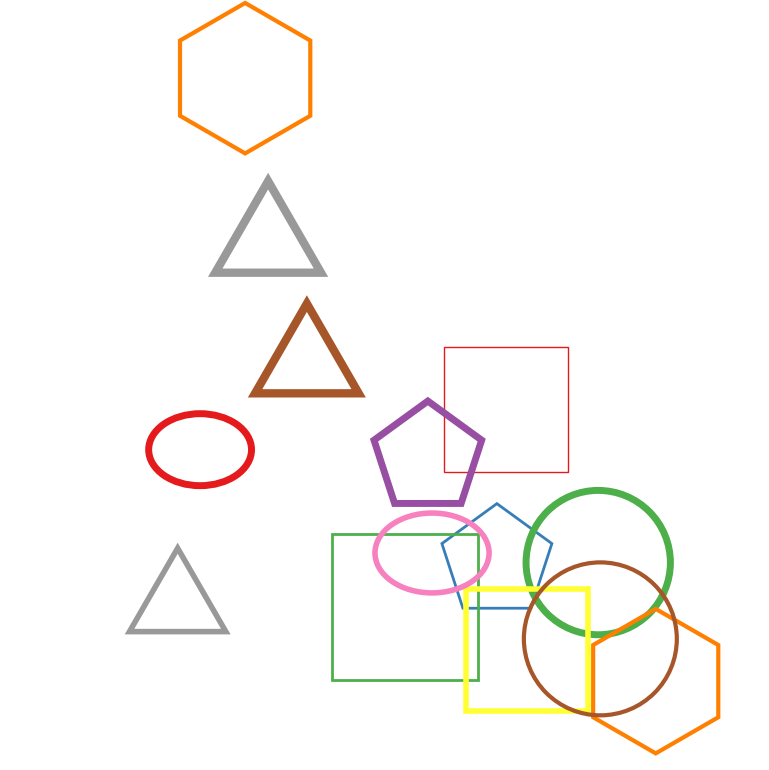[{"shape": "square", "thickness": 0.5, "radius": 0.4, "center": [0.657, 0.468]}, {"shape": "oval", "thickness": 2.5, "radius": 0.33, "center": [0.26, 0.416]}, {"shape": "pentagon", "thickness": 1, "radius": 0.38, "center": [0.645, 0.271]}, {"shape": "square", "thickness": 1, "radius": 0.47, "center": [0.526, 0.212]}, {"shape": "circle", "thickness": 2.5, "radius": 0.47, "center": [0.777, 0.269]}, {"shape": "pentagon", "thickness": 2.5, "radius": 0.37, "center": [0.556, 0.406]}, {"shape": "hexagon", "thickness": 1.5, "radius": 0.49, "center": [0.318, 0.898]}, {"shape": "hexagon", "thickness": 1.5, "radius": 0.47, "center": [0.852, 0.115]}, {"shape": "square", "thickness": 2, "radius": 0.4, "center": [0.684, 0.156]}, {"shape": "triangle", "thickness": 3, "radius": 0.39, "center": [0.399, 0.528]}, {"shape": "circle", "thickness": 1.5, "radius": 0.5, "center": [0.78, 0.17]}, {"shape": "oval", "thickness": 2, "radius": 0.37, "center": [0.561, 0.282]}, {"shape": "triangle", "thickness": 2, "radius": 0.36, "center": [0.231, 0.216]}, {"shape": "triangle", "thickness": 3, "radius": 0.4, "center": [0.348, 0.685]}]